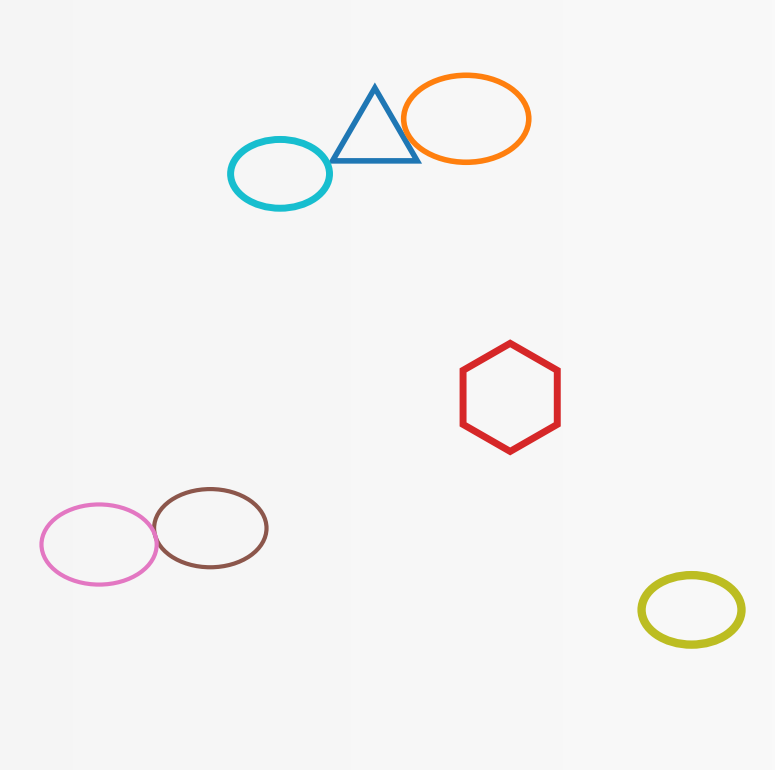[{"shape": "triangle", "thickness": 2, "radius": 0.32, "center": [0.484, 0.823]}, {"shape": "oval", "thickness": 2, "radius": 0.4, "center": [0.602, 0.846]}, {"shape": "hexagon", "thickness": 2.5, "radius": 0.35, "center": [0.658, 0.484]}, {"shape": "oval", "thickness": 1.5, "radius": 0.36, "center": [0.271, 0.314]}, {"shape": "oval", "thickness": 1.5, "radius": 0.37, "center": [0.128, 0.293]}, {"shape": "oval", "thickness": 3, "radius": 0.32, "center": [0.892, 0.208]}, {"shape": "oval", "thickness": 2.5, "radius": 0.32, "center": [0.361, 0.774]}]